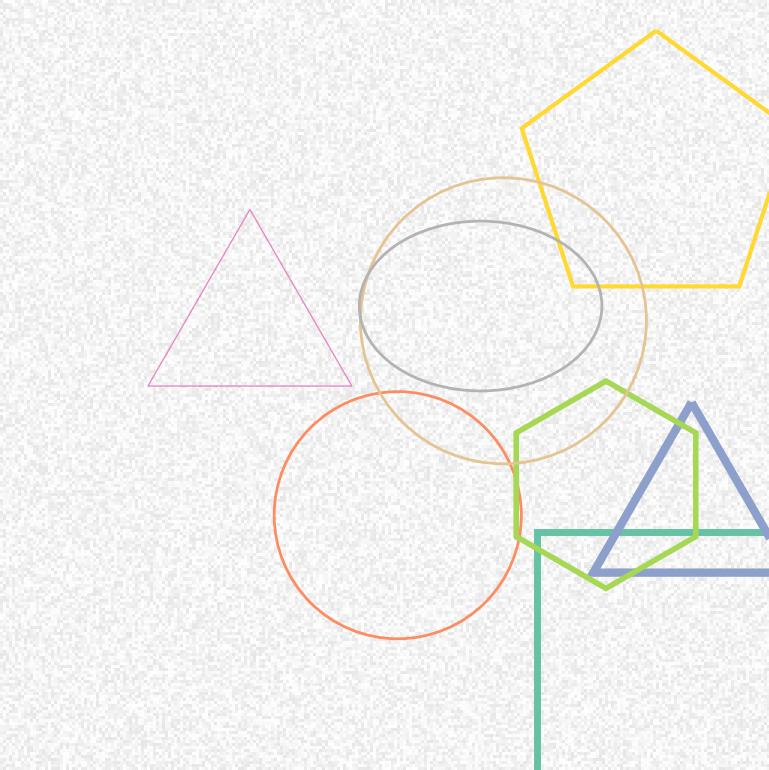[{"shape": "square", "thickness": 2.5, "radius": 0.87, "center": [0.872, 0.135]}, {"shape": "circle", "thickness": 1, "radius": 0.8, "center": [0.517, 0.331]}, {"shape": "triangle", "thickness": 3, "radius": 0.74, "center": [0.898, 0.33]}, {"shape": "triangle", "thickness": 0.5, "radius": 0.76, "center": [0.325, 0.575]}, {"shape": "hexagon", "thickness": 2, "radius": 0.67, "center": [0.787, 0.371]}, {"shape": "pentagon", "thickness": 1.5, "radius": 0.92, "center": [0.852, 0.777]}, {"shape": "circle", "thickness": 1, "radius": 0.93, "center": [0.654, 0.583]}, {"shape": "oval", "thickness": 1, "radius": 0.79, "center": [0.624, 0.603]}]